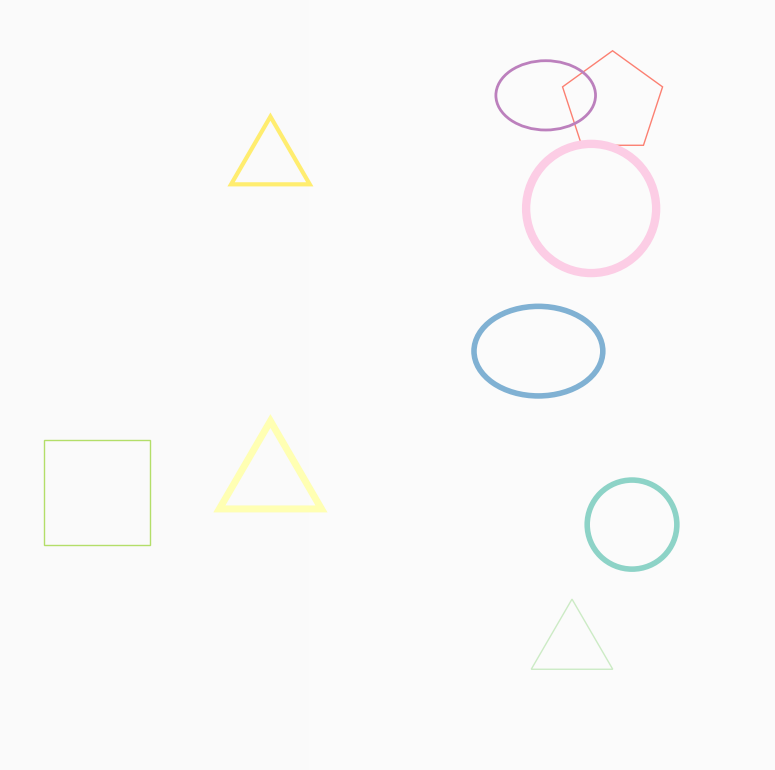[{"shape": "circle", "thickness": 2, "radius": 0.29, "center": [0.816, 0.319]}, {"shape": "triangle", "thickness": 2.5, "radius": 0.38, "center": [0.349, 0.377]}, {"shape": "pentagon", "thickness": 0.5, "radius": 0.34, "center": [0.79, 0.866]}, {"shape": "oval", "thickness": 2, "radius": 0.42, "center": [0.695, 0.544]}, {"shape": "square", "thickness": 0.5, "radius": 0.34, "center": [0.125, 0.361]}, {"shape": "circle", "thickness": 3, "radius": 0.42, "center": [0.763, 0.729]}, {"shape": "oval", "thickness": 1, "radius": 0.32, "center": [0.704, 0.876]}, {"shape": "triangle", "thickness": 0.5, "radius": 0.3, "center": [0.738, 0.161]}, {"shape": "triangle", "thickness": 1.5, "radius": 0.29, "center": [0.349, 0.79]}]